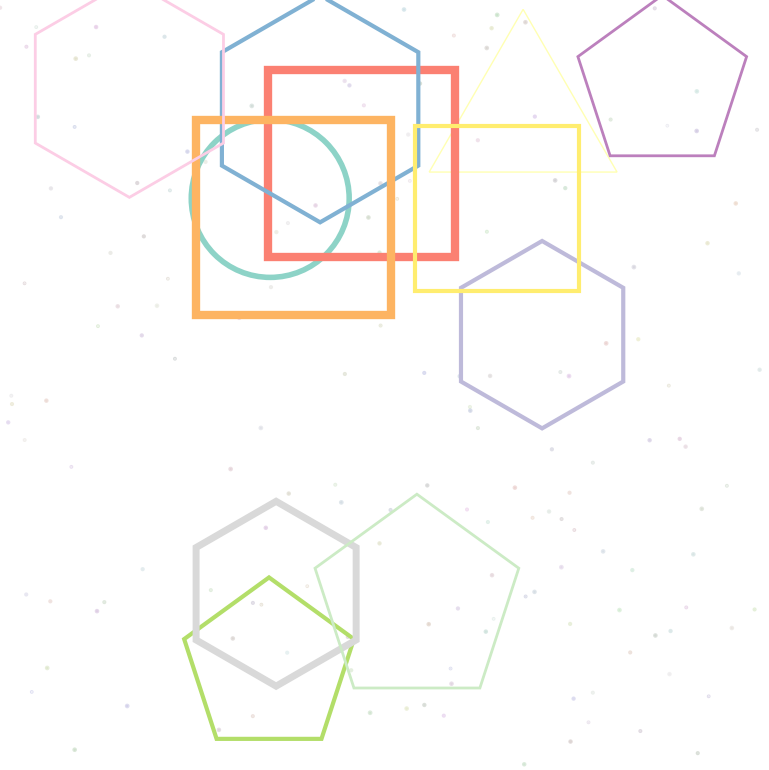[{"shape": "circle", "thickness": 2, "radius": 0.51, "center": [0.351, 0.742]}, {"shape": "triangle", "thickness": 0.5, "radius": 0.7, "center": [0.679, 0.847]}, {"shape": "hexagon", "thickness": 1.5, "radius": 0.61, "center": [0.704, 0.565]}, {"shape": "square", "thickness": 3, "radius": 0.61, "center": [0.469, 0.788]}, {"shape": "hexagon", "thickness": 1.5, "radius": 0.74, "center": [0.416, 0.859]}, {"shape": "square", "thickness": 3, "radius": 0.63, "center": [0.381, 0.717]}, {"shape": "pentagon", "thickness": 1.5, "radius": 0.58, "center": [0.349, 0.134]}, {"shape": "hexagon", "thickness": 1, "radius": 0.71, "center": [0.168, 0.885]}, {"shape": "hexagon", "thickness": 2.5, "radius": 0.6, "center": [0.359, 0.229]}, {"shape": "pentagon", "thickness": 1, "radius": 0.58, "center": [0.86, 0.891]}, {"shape": "pentagon", "thickness": 1, "radius": 0.7, "center": [0.541, 0.219]}, {"shape": "square", "thickness": 1.5, "radius": 0.53, "center": [0.645, 0.729]}]